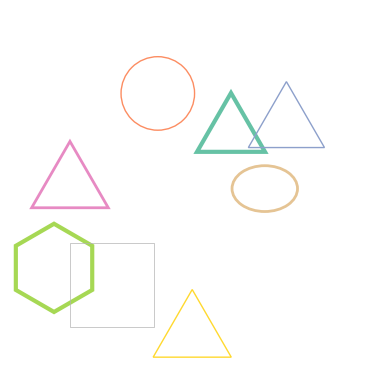[{"shape": "triangle", "thickness": 3, "radius": 0.51, "center": [0.6, 0.657]}, {"shape": "circle", "thickness": 1, "radius": 0.48, "center": [0.41, 0.757]}, {"shape": "triangle", "thickness": 1, "radius": 0.57, "center": [0.744, 0.674]}, {"shape": "triangle", "thickness": 2, "radius": 0.57, "center": [0.182, 0.518]}, {"shape": "hexagon", "thickness": 3, "radius": 0.57, "center": [0.14, 0.304]}, {"shape": "triangle", "thickness": 1, "radius": 0.59, "center": [0.499, 0.131]}, {"shape": "oval", "thickness": 2, "radius": 0.43, "center": [0.688, 0.51]}, {"shape": "square", "thickness": 0.5, "radius": 0.54, "center": [0.291, 0.259]}]